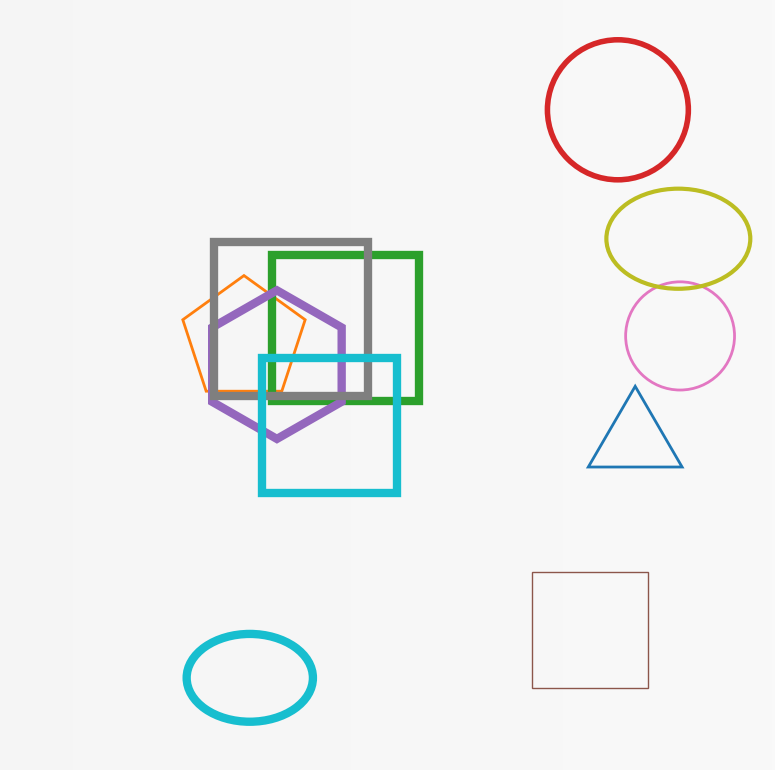[{"shape": "triangle", "thickness": 1, "radius": 0.35, "center": [0.82, 0.428]}, {"shape": "pentagon", "thickness": 1, "radius": 0.42, "center": [0.315, 0.559]}, {"shape": "square", "thickness": 3, "radius": 0.47, "center": [0.446, 0.574]}, {"shape": "circle", "thickness": 2, "radius": 0.45, "center": [0.797, 0.857]}, {"shape": "hexagon", "thickness": 3, "radius": 0.48, "center": [0.357, 0.526]}, {"shape": "square", "thickness": 0.5, "radius": 0.38, "center": [0.761, 0.182]}, {"shape": "circle", "thickness": 1, "radius": 0.35, "center": [0.878, 0.564]}, {"shape": "square", "thickness": 3, "radius": 0.5, "center": [0.375, 0.586]}, {"shape": "oval", "thickness": 1.5, "radius": 0.46, "center": [0.875, 0.69]}, {"shape": "square", "thickness": 3, "radius": 0.44, "center": [0.425, 0.447]}, {"shape": "oval", "thickness": 3, "radius": 0.41, "center": [0.322, 0.12]}]